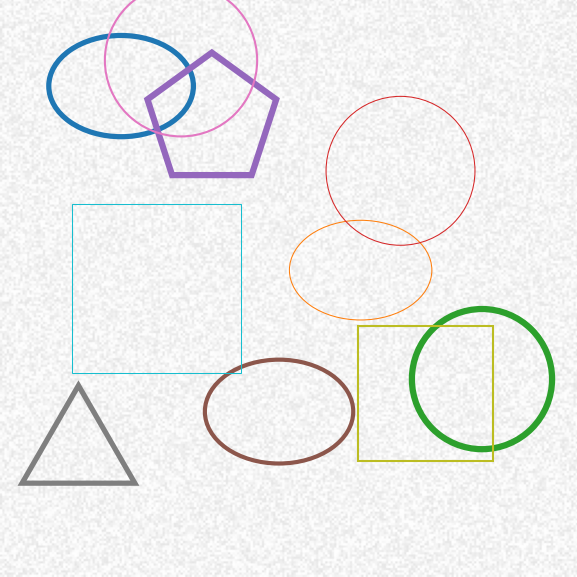[{"shape": "oval", "thickness": 2.5, "radius": 0.63, "center": [0.21, 0.85]}, {"shape": "oval", "thickness": 0.5, "radius": 0.62, "center": [0.624, 0.531]}, {"shape": "circle", "thickness": 3, "radius": 0.61, "center": [0.835, 0.343]}, {"shape": "circle", "thickness": 0.5, "radius": 0.64, "center": [0.694, 0.703]}, {"shape": "pentagon", "thickness": 3, "radius": 0.59, "center": [0.367, 0.791]}, {"shape": "oval", "thickness": 2, "radius": 0.64, "center": [0.483, 0.286]}, {"shape": "circle", "thickness": 1, "radius": 0.66, "center": [0.313, 0.895]}, {"shape": "triangle", "thickness": 2.5, "radius": 0.56, "center": [0.136, 0.219]}, {"shape": "square", "thickness": 1, "radius": 0.59, "center": [0.737, 0.317]}, {"shape": "square", "thickness": 0.5, "radius": 0.73, "center": [0.272, 0.499]}]